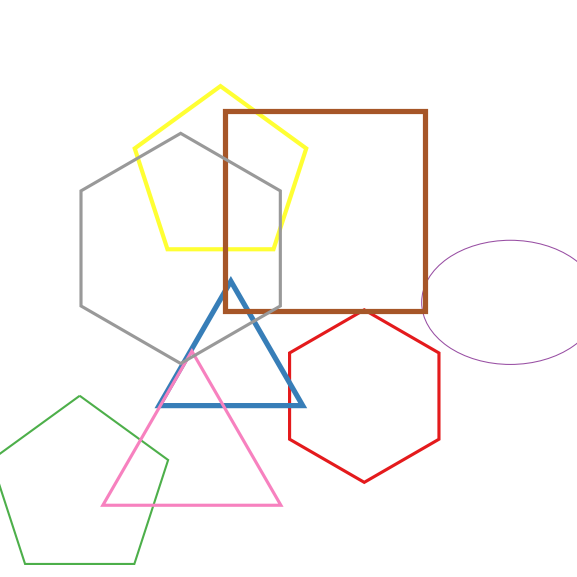[{"shape": "hexagon", "thickness": 1.5, "radius": 0.75, "center": [0.631, 0.313]}, {"shape": "triangle", "thickness": 2.5, "radius": 0.72, "center": [0.4, 0.369]}, {"shape": "pentagon", "thickness": 1, "radius": 0.8, "center": [0.138, 0.153]}, {"shape": "oval", "thickness": 0.5, "radius": 0.77, "center": [0.884, 0.476]}, {"shape": "pentagon", "thickness": 2, "radius": 0.78, "center": [0.382, 0.694]}, {"shape": "square", "thickness": 2.5, "radius": 0.87, "center": [0.563, 0.634]}, {"shape": "triangle", "thickness": 1.5, "radius": 0.89, "center": [0.332, 0.213]}, {"shape": "hexagon", "thickness": 1.5, "radius": 1.0, "center": [0.313, 0.569]}]